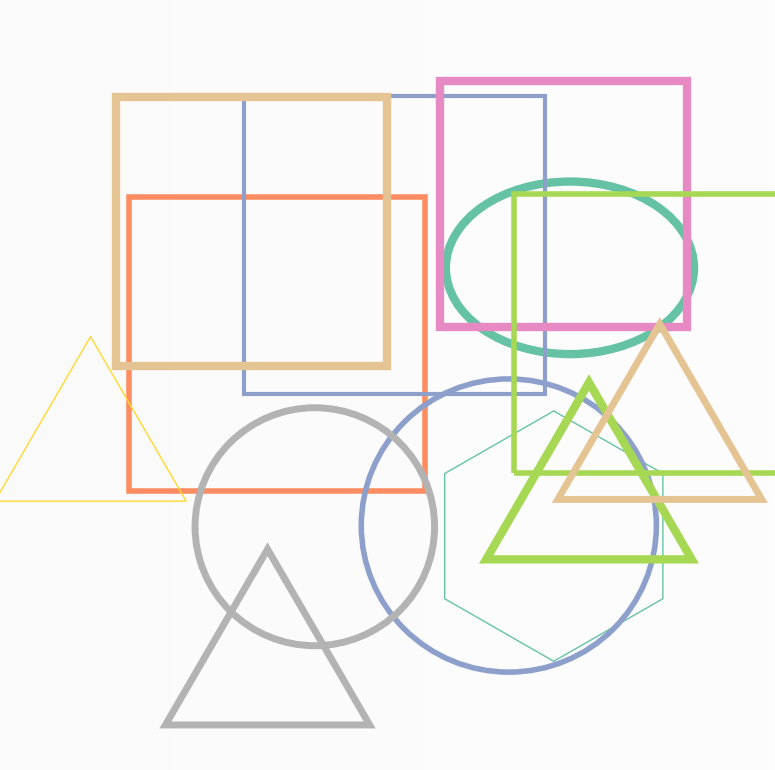[{"shape": "oval", "thickness": 3, "radius": 0.8, "center": [0.735, 0.652]}, {"shape": "hexagon", "thickness": 0.5, "radius": 0.81, "center": [0.715, 0.304]}, {"shape": "square", "thickness": 2, "radius": 0.96, "center": [0.357, 0.553]}, {"shape": "square", "thickness": 1.5, "radius": 0.97, "center": [0.509, 0.682]}, {"shape": "circle", "thickness": 2, "radius": 0.95, "center": [0.657, 0.318]}, {"shape": "square", "thickness": 3, "radius": 0.8, "center": [0.727, 0.735]}, {"shape": "square", "thickness": 2, "radius": 0.91, "center": [0.844, 0.567]}, {"shape": "triangle", "thickness": 3, "radius": 0.77, "center": [0.76, 0.35]}, {"shape": "triangle", "thickness": 0.5, "radius": 0.71, "center": [0.117, 0.42]}, {"shape": "triangle", "thickness": 2.5, "radius": 0.76, "center": [0.851, 0.427]}, {"shape": "square", "thickness": 3, "radius": 0.87, "center": [0.324, 0.7]}, {"shape": "circle", "thickness": 2.5, "radius": 0.77, "center": [0.406, 0.316]}, {"shape": "triangle", "thickness": 2.5, "radius": 0.76, "center": [0.345, 0.135]}]